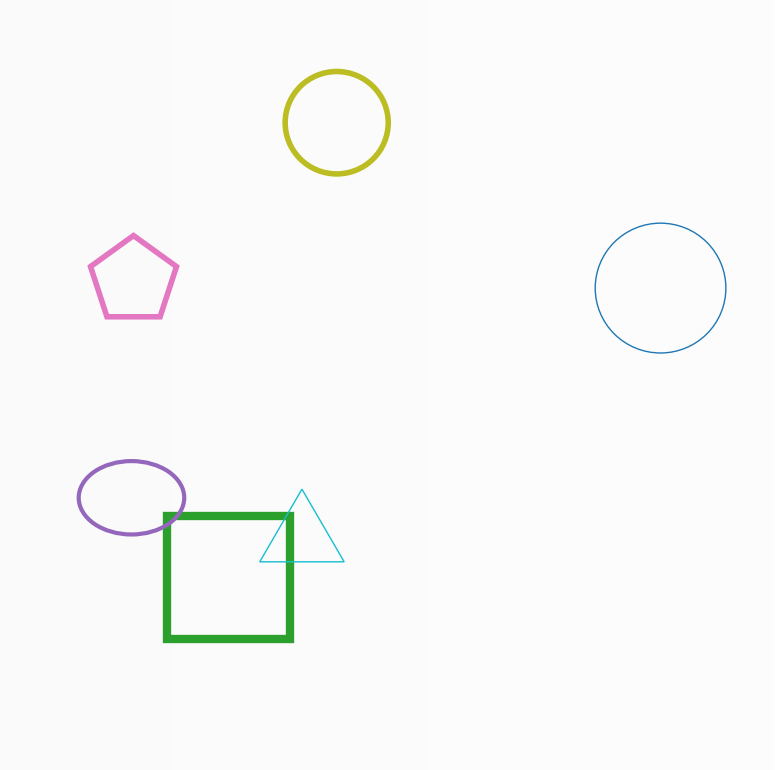[{"shape": "circle", "thickness": 0.5, "radius": 0.42, "center": [0.852, 0.626]}, {"shape": "square", "thickness": 3, "radius": 0.4, "center": [0.294, 0.25]}, {"shape": "oval", "thickness": 1.5, "radius": 0.34, "center": [0.17, 0.354]}, {"shape": "pentagon", "thickness": 2, "radius": 0.29, "center": [0.172, 0.636]}, {"shape": "circle", "thickness": 2, "radius": 0.33, "center": [0.434, 0.841]}, {"shape": "triangle", "thickness": 0.5, "radius": 0.31, "center": [0.39, 0.302]}]